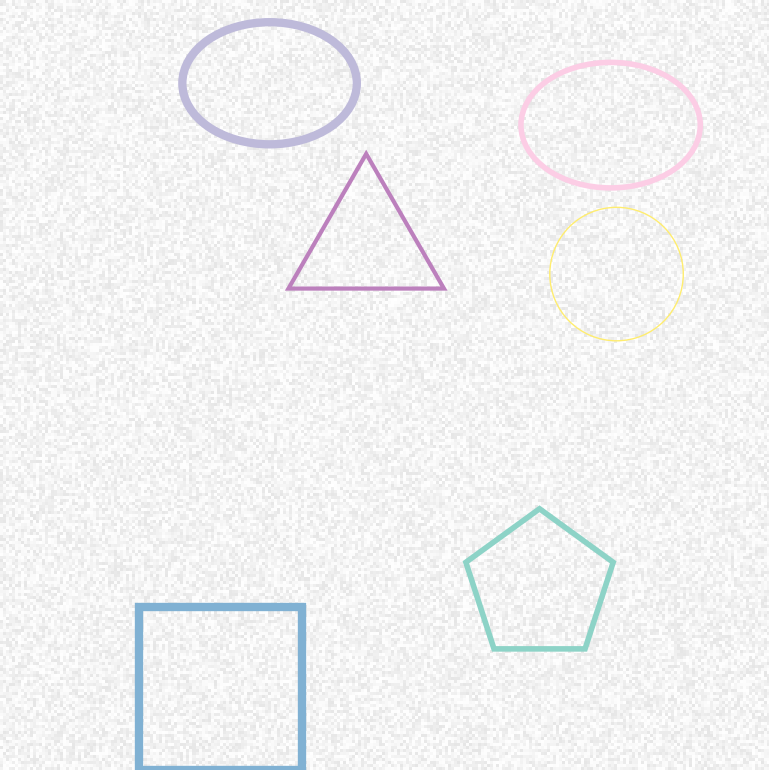[{"shape": "pentagon", "thickness": 2, "radius": 0.5, "center": [0.701, 0.239]}, {"shape": "oval", "thickness": 3, "radius": 0.57, "center": [0.35, 0.892]}, {"shape": "square", "thickness": 3, "radius": 0.53, "center": [0.286, 0.106]}, {"shape": "oval", "thickness": 2, "radius": 0.58, "center": [0.793, 0.837]}, {"shape": "triangle", "thickness": 1.5, "radius": 0.58, "center": [0.476, 0.684]}, {"shape": "circle", "thickness": 0.5, "radius": 0.43, "center": [0.801, 0.644]}]